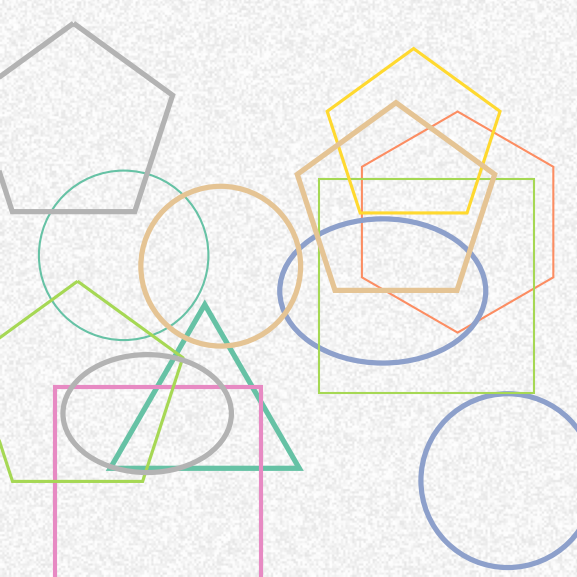[{"shape": "circle", "thickness": 1, "radius": 0.73, "center": [0.214, 0.557]}, {"shape": "triangle", "thickness": 2.5, "radius": 0.94, "center": [0.355, 0.283]}, {"shape": "hexagon", "thickness": 1, "radius": 0.96, "center": [0.792, 0.615]}, {"shape": "oval", "thickness": 2.5, "radius": 0.89, "center": [0.663, 0.495]}, {"shape": "circle", "thickness": 2.5, "radius": 0.75, "center": [0.879, 0.167]}, {"shape": "square", "thickness": 2, "radius": 0.89, "center": [0.273, 0.151]}, {"shape": "pentagon", "thickness": 1.5, "radius": 0.96, "center": [0.134, 0.321]}, {"shape": "square", "thickness": 1, "radius": 0.93, "center": [0.739, 0.504]}, {"shape": "pentagon", "thickness": 1.5, "radius": 0.79, "center": [0.716, 0.758]}, {"shape": "pentagon", "thickness": 2.5, "radius": 0.9, "center": [0.686, 0.642]}, {"shape": "circle", "thickness": 2.5, "radius": 0.69, "center": [0.382, 0.538]}, {"shape": "pentagon", "thickness": 2.5, "radius": 0.9, "center": [0.127, 0.779]}, {"shape": "oval", "thickness": 2.5, "radius": 0.73, "center": [0.255, 0.283]}]